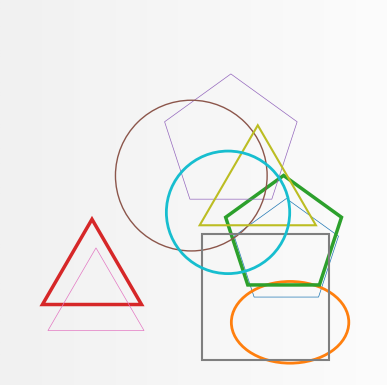[{"shape": "pentagon", "thickness": 0.5, "radius": 0.71, "center": [0.739, 0.343]}, {"shape": "oval", "thickness": 2, "radius": 0.76, "center": [0.749, 0.163]}, {"shape": "pentagon", "thickness": 2.5, "radius": 0.79, "center": [0.732, 0.387]}, {"shape": "triangle", "thickness": 2.5, "radius": 0.74, "center": [0.237, 0.283]}, {"shape": "pentagon", "thickness": 0.5, "radius": 0.9, "center": [0.596, 0.628]}, {"shape": "circle", "thickness": 1, "radius": 0.98, "center": [0.494, 0.544]}, {"shape": "triangle", "thickness": 0.5, "radius": 0.72, "center": [0.248, 0.213]}, {"shape": "square", "thickness": 1.5, "radius": 0.82, "center": [0.685, 0.229]}, {"shape": "triangle", "thickness": 1.5, "radius": 0.87, "center": [0.665, 0.501]}, {"shape": "circle", "thickness": 2, "radius": 0.8, "center": [0.588, 0.448]}]